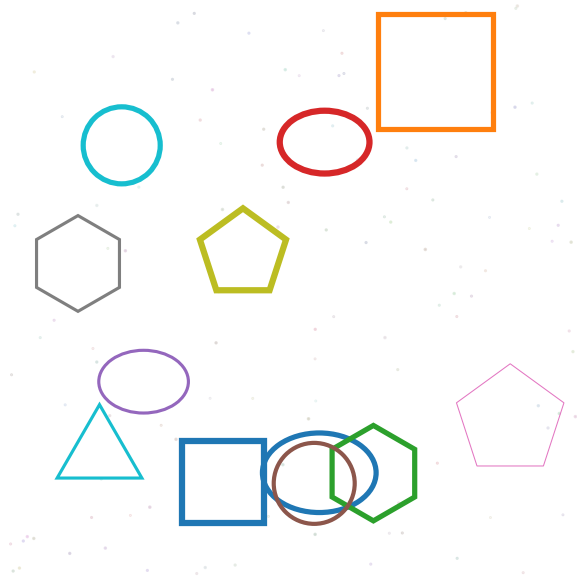[{"shape": "oval", "thickness": 2.5, "radius": 0.49, "center": [0.553, 0.181]}, {"shape": "square", "thickness": 3, "radius": 0.36, "center": [0.386, 0.165]}, {"shape": "square", "thickness": 2.5, "radius": 0.5, "center": [0.754, 0.876]}, {"shape": "hexagon", "thickness": 2.5, "radius": 0.41, "center": [0.647, 0.18]}, {"shape": "oval", "thickness": 3, "radius": 0.39, "center": [0.562, 0.753]}, {"shape": "oval", "thickness": 1.5, "radius": 0.39, "center": [0.249, 0.338]}, {"shape": "circle", "thickness": 2, "radius": 0.35, "center": [0.544, 0.162]}, {"shape": "pentagon", "thickness": 0.5, "radius": 0.49, "center": [0.883, 0.271]}, {"shape": "hexagon", "thickness": 1.5, "radius": 0.41, "center": [0.135, 0.543]}, {"shape": "pentagon", "thickness": 3, "radius": 0.39, "center": [0.421, 0.56]}, {"shape": "triangle", "thickness": 1.5, "radius": 0.42, "center": [0.172, 0.214]}, {"shape": "circle", "thickness": 2.5, "radius": 0.33, "center": [0.211, 0.747]}]